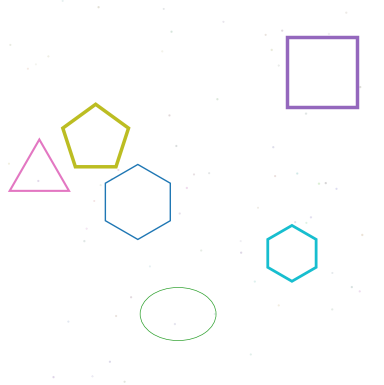[{"shape": "hexagon", "thickness": 1, "radius": 0.49, "center": [0.358, 0.475]}, {"shape": "oval", "thickness": 0.5, "radius": 0.49, "center": [0.463, 0.184]}, {"shape": "square", "thickness": 2.5, "radius": 0.45, "center": [0.837, 0.813]}, {"shape": "triangle", "thickness": 1.5, "radius": 0.44, "center": [0.102, 0.549]}, {"shape": "pentagon", "thickness": 2.5, "radius": 0.45, "center": [0.248, 0.639]}, {"shape": "hexagon", "thickness": 2, "radius": 0.36, "center": [0.758, 0.342]}]